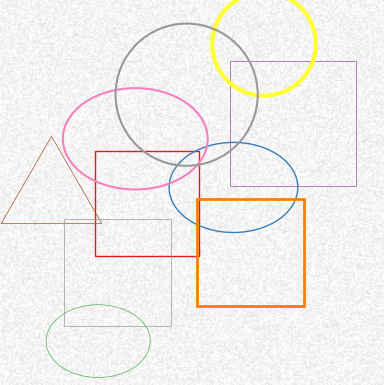[{"shape": "square", "thickness": 1, "radius": 0.68, "center": [0.382, 0.472]}, {"shape": "oval", "thickness": 1, "radius": 0.84, "center": [0.606, 0.513]}, {"shape": "oval", "thickness": 0.5, "radius": 0.68, "center": [0.255, 0.114]}, {"shape": "square", "thickness": 0.5, "radius": 0.82, "center": [0.762, 0.68]}, {"shape": "square", "thickness": 2, "radius": 0.7, "center": [0.652, 0.344]}, {"shape": "circle", "thickness": 3, "radius": 0.67, "center": [0.686, 0.886]}, {"shape": "triangle", "thickness": 0.5, "radius": 0.76, "center": [0.134, 0.495]}, {"shape": "oval", "thickness": 1.5, "radius": 0.94, "center": [0.351, 0.639]}, {"shape": "circle", "thickness": 1.5, "radius": 0.92, "center": [0.485, 0.754]}, {"shape": "square", "thickness": 0.5, "radius": 0.7, "center": [0.306, 0.293]}]